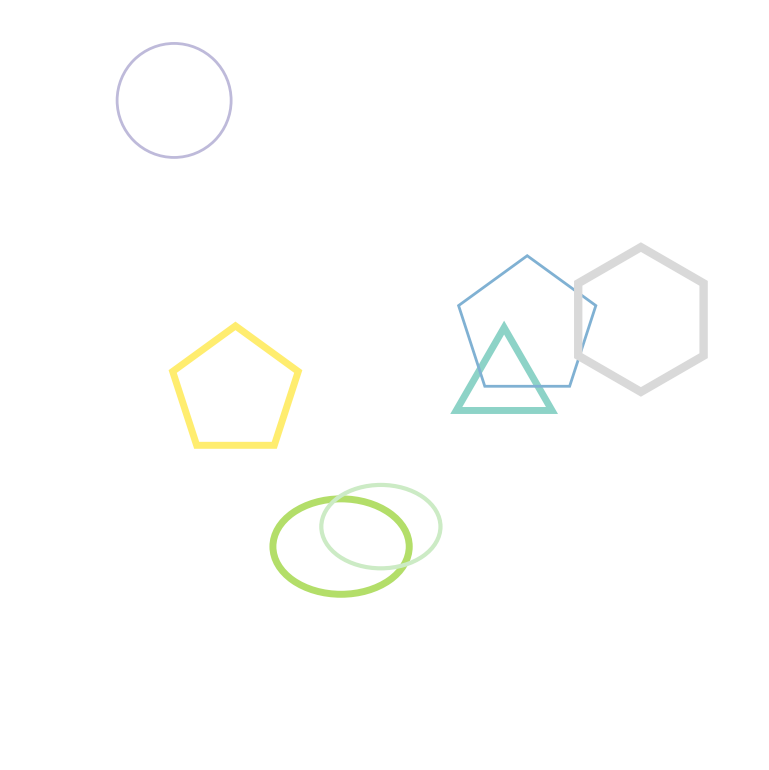[{"shape": "triangle", "thickness": 2.5, "radius": 0.36, "center": [0.655, 0.503]}, {"shape": "circle", "thickness": 1, "radius": 0.37, "center": [0.226, 0.87]}, {"shape": "pentagon", "thickness": 1, "radius": 0.47, "center": [0.685, 0.574]}, {"shape": "oval", "thickness": 2.5, "radius": 0.44, "center": [0.443, 0.29]}, {"shape": "hexagon", "thickness": 3, "radius": 0.47, "center": [0.832, 0.585]}, {"shape": "oval", "thickness": 1.5, "radius": 0.39, "center": [0.495, 0.316]}, {"shape": "pentagon", "thickness": 2.5, "radius": 0.43, "center": [0.306, 0.491]}]